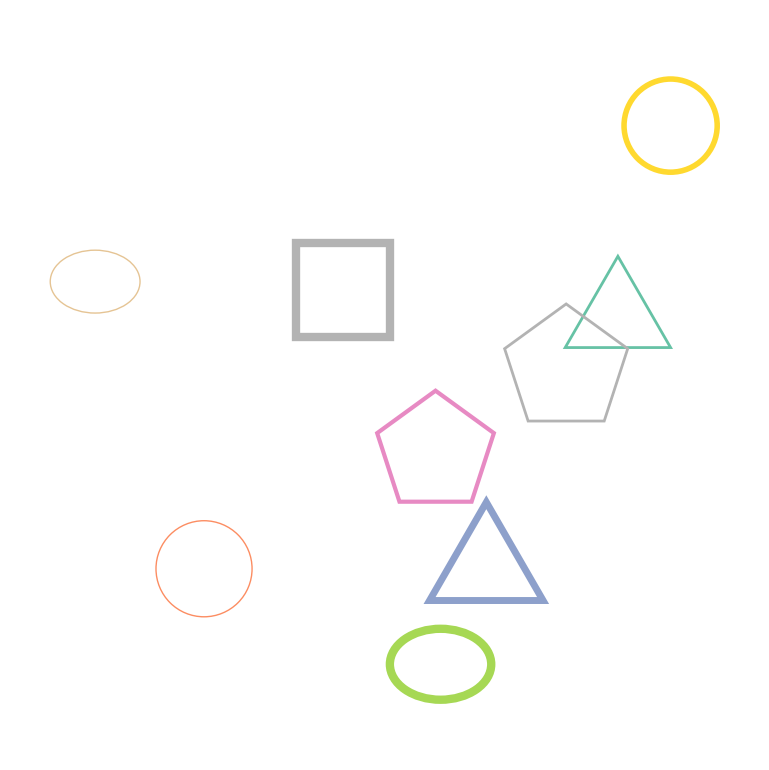[{"shape": "triangle", "thickness": 1, "radius": 0.4, "center": [0.802, 0.588]}, {"shape": "circle", "thickness": 0.5, "radius": 0.31, "center": [0.265, 0.261]}, {"shape": "triangle", "thickness": 2.5, "radius": 0.43, "center": [0.632, 0.263]}, {"shape": "pentagon", "thickness": 1.5, "radius": 0.4, "center": [0.566, 0.413]}, {"shape": "oval", "thickness": 3, "radius": 0.33, "center": [0.572, 0.137]}, {"shape": "circle", "thickness": 2, "radius": 0.3, "center": [0.871, 0.837]}, {"shape": "oval", "thickness": 0.5, "radius": 0.29, "center": [0.124, 0.634]}, {"shape": "square", "thickness": 3, "radius": 0.31, "center": [0.446, 0.623]}, {"shape": "pentagon", "thickness": 1, "radius": 0.42, "center": [0.735, 0.521]}]